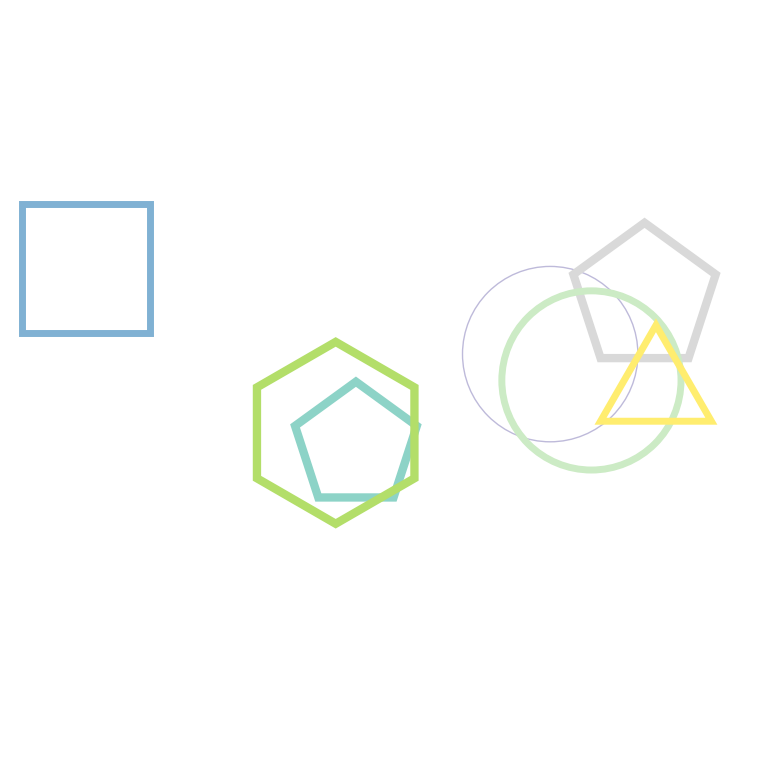[{"shape": "pentagon", "thickness": 3, "radius": 0.42, "center": [0.462, 0.421]}, {"shape": "circle", "thickness": 0.5, "radius": 0.57, "center": [0.715, 0.54]}, {"shape": "square", "thickness": 2.5, "radius": 0.42, "center": [0.112, 0.652]}, {"shape": "hexagon", "thickness": 3, "radius": 0.59, "center": [0.436, 0.438]}, {"shape": "pentagon", "thickness": 3, "radius": 0.49, "center": [0.837, 0.614]}, {"shape": "circle", "thickness": 2.5, "radius": 0.58, "center": [0.768, 0.506]}, {"shape": "triangle", "thickness": 2.5, "radius": 0.42, "center": [0.852, 0.495]}]